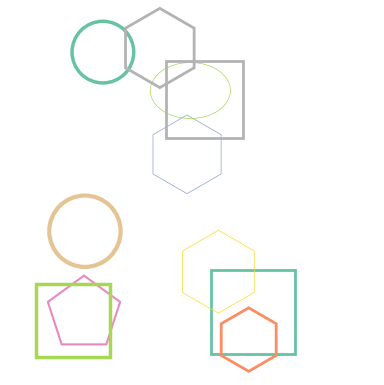[{"shape": "square", "thickness": 2, "radius": 0.55, "center": [0.657, 0.189]}, {"shape": "circle", "thickness": 2.5, "radius": 0.4, "center": [0.267, 0.865]}, {"shape": "hexagon", "thickness": 2, "radius": 0.41, "center": [0.646, 0.118]}, {"shape": "hexagon", "thickness": 0.5, "radius": 0.51, "center": [0.486, 0.599]}, {"shape": "pentagon", "thickness": 1.5, "radius": 0.49, "center": [0.218, 0.185]}, {"shape": "oval", "thickness": 0.5, "radius": 0.52, "center": [0.494, 0.765]}, {"shape": "square", "thickness": 2.5, "radius": 0.48, "center": [0.189, 0.167]}, {"shape": "hexagon", "thickness": 0.5, "radius": 0.54, "center": [0.567, 0.294]}, {"shape": "circle", "thickness": 3, "radius": 0.46, "center": [0.221, 0.399]}, {"shape": "square", "thickness": 2, "radius": 0.5, "center": [0.532, 0.742]}, {"shape": "hexagon", "thickness": 2, "radius": 0.51, "center": [0.415, 0.875]}]